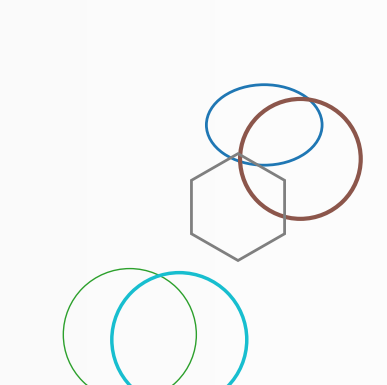[{"shape": "oval", "thickness": 2, "radius": 0.75, "center": [0.682, 0.675]}, {"shape": "circle", "thickness": 1, "radius": 0.86, "center": [0.335, 0.131]}, {"shape": "circle", "thickness": 3, "radius": 0.78, "center": [0.775, 0.587]}, {"shape": "hexagon", "thickness": 2, "radius": 0.69, "center": [0.614, 0.462]}, {"shape": "circle", "thickness": 2.5, "radius": 0.87, "center": [0.463, 0.118]}]